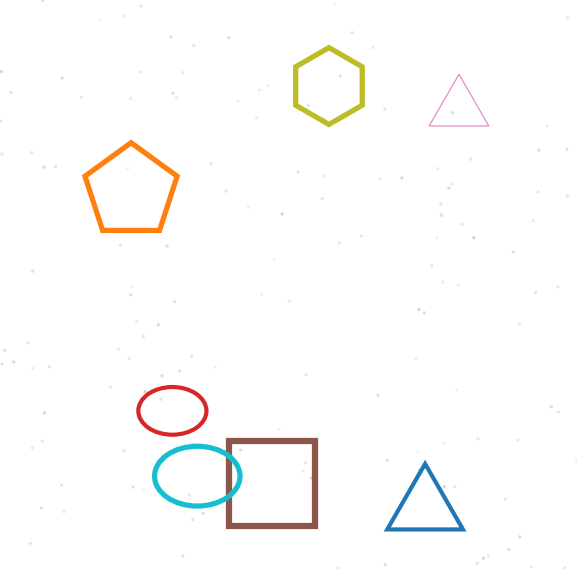[{"shape": "triangle", "thickness": 2, "radius": 0.38, "center": [0.736, 0.12]}, {"shape": "pentagon", "thickness": 2.5, "radius": 0.42, "center": [0.227, 0.668]}, {"shape": "oval", "thickness": 2, "radius": 0.29, "center": [0.299, 0.288]}, {"shape": "square", "thickness": 3, "radius": 0.37, "center": [0.471, 0.162]}, {"shape": "triangle", "thickness": 0.5, "radius": 0.3, "center": [0.795, 0.811]}, {"shape": "hexagon", "thickness": 2.5, "radius": 0.33, "center": [0.57, 0.85]}, {"shape": "oval", "thickness": 2.5, "radius": 0.37, "center": [0.342, 0.175]}]